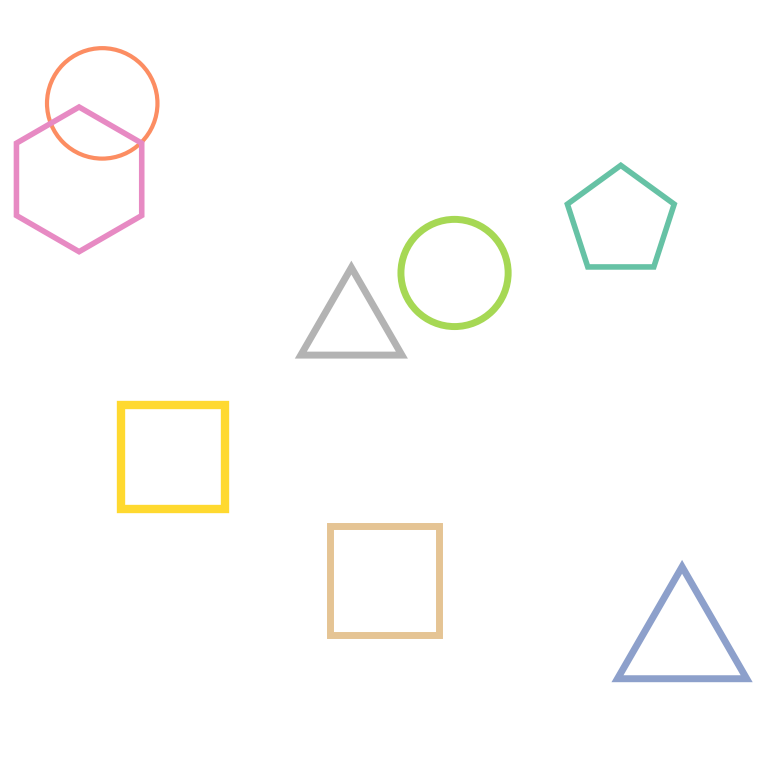[{"shape": "pentagon", "thickness": 2, "radius": 0.36, "center": [0.806, 0.712]}, {"shape": "circle", "thickness": 1.5, "radius": 0.36, "center": [0.133, 0.866]}, {"shape": "triangle", "thickness": 2.5, "radius": 0.48, "center": [0.886, 0.167]}, {"shape": "hexagon", "thickness": 2, "radius": 0.47, "center": [0.103, 0.767]}, {"shape": "circle", "thickness": 2.5, "radius": 0.35, "center": [0.59, 0.645]}, {"shape": "square", "thickness": 3, "radius": 0.34, "center": [0.225, 0.406]}, {"shape": "square", "thickness": 2.5, "radius": 0.35, "center": [0.499, 0.246]}, {"shape": "triangle", "thickness": 2.5, "radius": 0.38, "center": [0.456, 0.577]}]